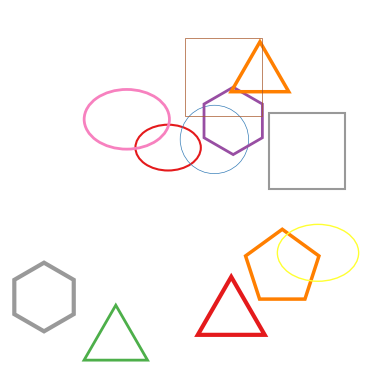[{"shape": "oval", "thickness": 1.5, "radius": 0.42, "center": [0.437, 0.617]}, {"shape": "triangle", "thickness": 3, "radius": 0.5, "center": [0.601, 0.18]}, {"shape": "circle", "thickness": 0.5, "radius": 0.44, "center": [0.557, 0.638]}, {"shape": "triangle", "thickness": 2, "radius": 0.48, "center": [0.301, 0.112]}, {"shape": "hexagon", "thickness": 2, "radius": 0.44, "center": [0.606, 0.686]}, {"shape": "pentagon", "thickness": 2.5, "radius": 0.5, "center": [0.733, 0.304]}, {"shape": "triangle", "thickness": 2.5, "radius": 0.43, "center": [0.675, 0.805]}, {"shape": "oval", "thickness": 1, "radius": 0.53, "center": [0.826, 0.343]}, {"shape": "square", "thickness": 0.5, "radius": 0.5, "center": [0.58, 0.8]}, {"shape": "oval", "thickness": 2, "radius": 0.55, "center": [0.329, 0.69]}, {"shape": "hexagon", "thickness": 3, "radius": 0.45, "center": [0.114, 0.229]}, {"shape": "square", "thickness": 1.5, "radius": 0.49, "center": [0.797, 0.609]}]